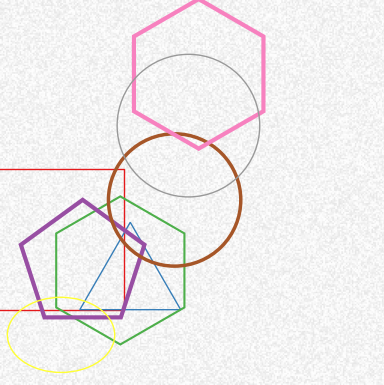[{"shape": "square", "thickness": 1, "radius": 0.92, "center": [0.138, 0.378]}, {"shape": "triangle", "thickness": 1, "radius": 0.76, "center": [0.338, 0.271]}, {"shape": "hexagon", "thickness": 1.5, "radius": 0.96, "center": [0.313, 0.298]}, {"shape": "pentagon", "thickness": 3, "radius": 0.84, "center": [0.215, 0.312]}, {"shape": "oval", "thickness": 1, "radius": 0.7, "center": [0.159, 0.13]}, {"shape": "circle", "thickness": 2.5, "radius": 0.86, "center": [0.454, 0.481]}, {"shape": "hexagon", "thickness": 3, "radius": 0.97, "center": [0.516, 0.808]}, {"shape": "circle", "thickness": 1, "radius": 0.93, "center": [0.489, 0.674]}]